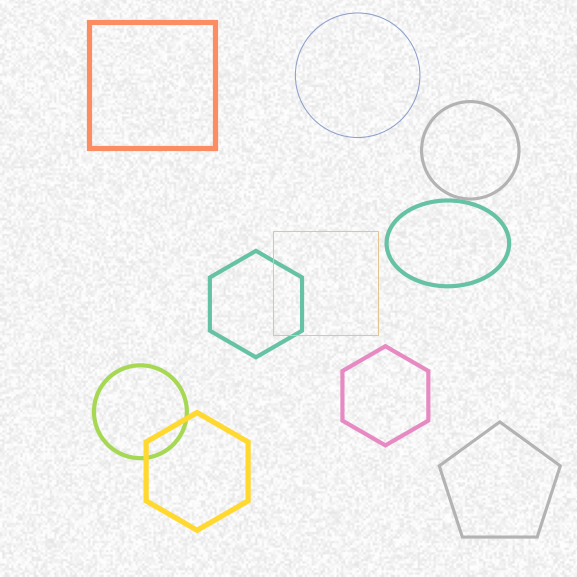[{"shape": "oval", "thickness": 2, "radius": 0.53, "center": [0.776, 0.578]}, {"shape": "hexagon", "thickness": 2, "radius": 0.46, "center": [0.443, 0.473]}, {"shape": "square", "thickness": 2.5, "radius": 0.55, "center": [0.263, 0.852]}, {"shape": "circle", "thickness": 0.5, "radius": 0.54, "center": [0.619, 0.869]}, {"shape": "hexagon", "thickness": 2, "radius": 0.43, "center": [0.667, 0.314]}, {"shape": "circle", "thickness": 2, "radius": 0.4, "center": [0.243, 0.286]}, {"shape": "hexagon", "thickness": 2.5, "radius": 0.51, "center": [0.341, 0.183]}, {"shape": "square", "thickness": 0.5, "radius": 0.45, "center": [0.564, 0.509]}, {"shape": "circle", "thickness": 1.5, "radius": 0.42, "center": [0.814, 0.739]}, {"shape": "pentagon", "thickness": 1.5, "radius": 0.55, "center": [0.865, 0.158]}]